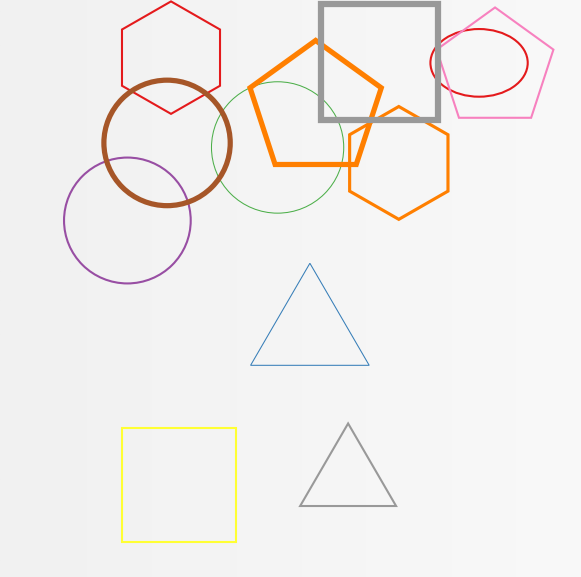[{"shape": "oval", "thickness": 1, "radius": 0.42, "center": [0.824, 0.89]}, {"shape": "hexagon", "thickness": 1, "radius": 0.49, "center": [0.294, 0.899]}, {"shape": "triangle", "thickness": 0.5, "radius": 0.59, "center": [0.533, 0.425]}, {"shape": "circle", "thickness": 0.5, "radius": 0.57, "center": [0.478, 0.744]}, {"shape": "circle", "thickness": 1, "radius": 0.54, "center": [0.219, 0.617]}, {"shape": "hexagon", "thickness": 1.5, "radius": 0.49, "center": [0.686, 0.717]}, {"shape": "pentagon", "thickness": 2.5, "radius": 0.59, "center": [0.543, 0.81]}, {"shape": "square", "thickness": 1, "radius": 0.49, "center": [0.308, 0.159]}, {"shape": "circle", "thickness": 2.5, "radius": 0.54, "center": [0.287, 0.752]}, {"shape": "pentagon", "thickness": 1, "radius": 0.53, "center": [0.852, 0.881]}, {"shape": "triangle", "thickness": 1, "radius": 0.48, "center": [0.599, 0.171]}, {"shape": "square", "thickness": 3, "radius": 0.5, "center": [0.653, 0.892]}]